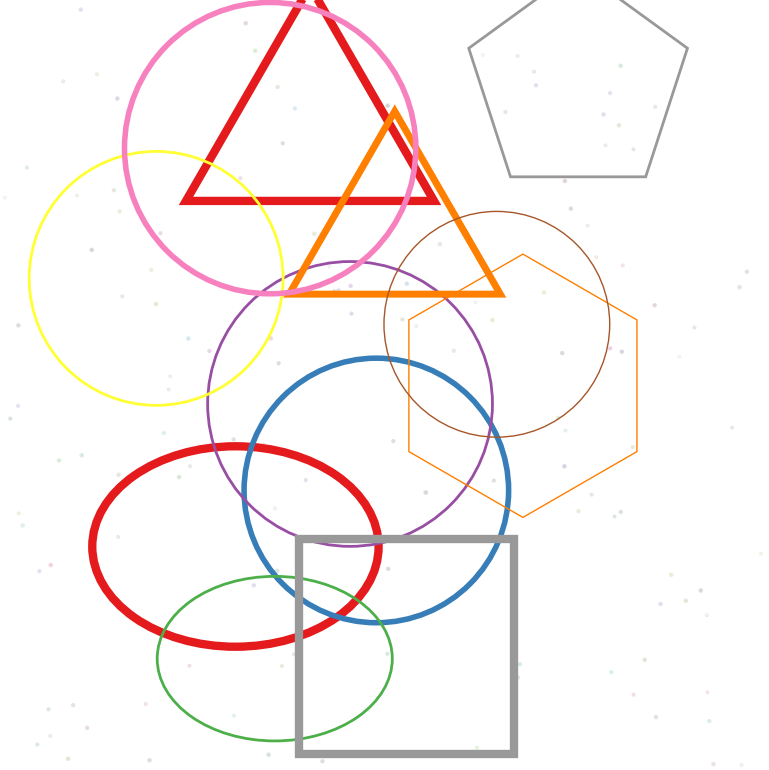[{"shape": "triangle", "thickness": 3, "radius": 0.93, "center": [0.403, 0.832]}, {"shape": "oval", "thickness": 3, "radius": 0.93, "center": [0.306, 0.29]}, {"shape": "circle", "thickness": 2, "radius": 0.86, "center": [0.489, 0.363]}, {"shape": "oval", "thickness": 1, "radius": 0.76, "center": [0.357, 0.145]}, {"shape": "circle", "thickness": 1, "radius": 0.92, "center": [0.455, 0.475]}, {"shape": "triangle", "thickness": 2.5, "radius": 0.79, "center": [0.513, 0.697]}, {"shape": "hexagon", "thickness": 0.5, "radius": 0.85, "center": [0.679, 0.499]}, {"shape": "circle", "thickness": 1, "radius": 0.82, "center": [0.203, 0.638]}, {"shape": "circle", "thickness": 0.5, "radius": 0.73, "center": [0.645, 0.579]}, {"shape": "circle", "thickness": 2, "radius": 0.95, "center": [0.351, 0.808]}, {"shape": "pentagon", "thickness": 1, "radius": 0.75, "center": [0.751, 0.891]}, {"shape": "square", "thickness": 3, "radius": 0.7, "center": [0.527, 0.16]}]